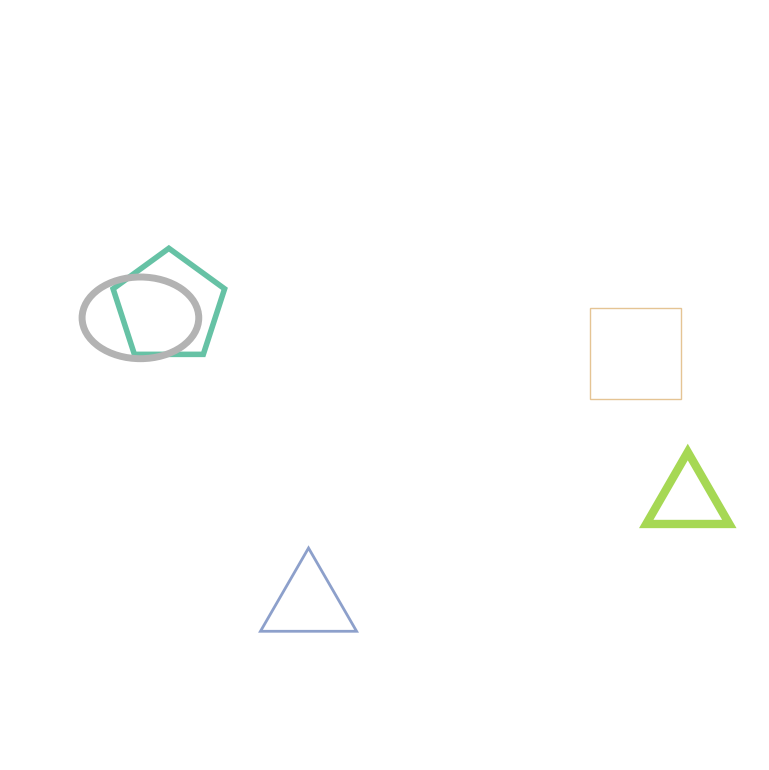[{"shape": "pentagon", "thickness": 2, "radius": 0.38, "center": [0.219, 0.601]}, {"shape": "triangle", "thickness": 1, "radius": 0.36, "center": [0.401, 0.216]}, {"shape": "triangle", "thickness": 3, "radius": 0.31, "center": [0.893, 0.351]}, {"shape": "square", "thickness": 0.5, "radius": 0.29, "center": [0.825, 0.541]}, {"shape": "oval", "thickness": 2.5, "radius": 0.38, "center": [0.182, 0.587]}]